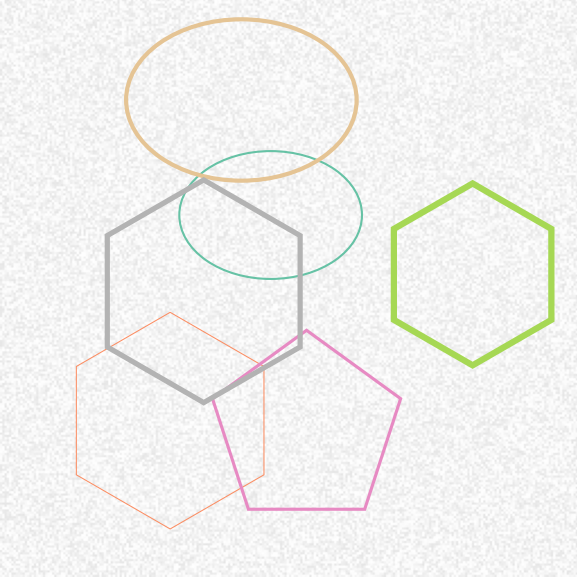[{"shape": "oval", "thickness": 1, "radius": 0.79, "center": [0.469, 0.627]}, {"shape": "hexagon", "thickness": 0.5, "radius": 0.94, "center": [0.295, 0.271]}, {"shape": "pentagon", "thickness": 1.5, "radius": 0.86, "center": [0.531, 0.256]}, {"shape": "hexagon", "thickness": 3, "radius": 0.79, "center": [0.818, 0.524]}, {"shape": "oval", "thickness": 2, "radius": 1.0, "center": [0.418, 0.826]}, {"shape": "hexagon", "thickness": 2.5, "radius": 0.96, "center": [0.353, 0.495]}]